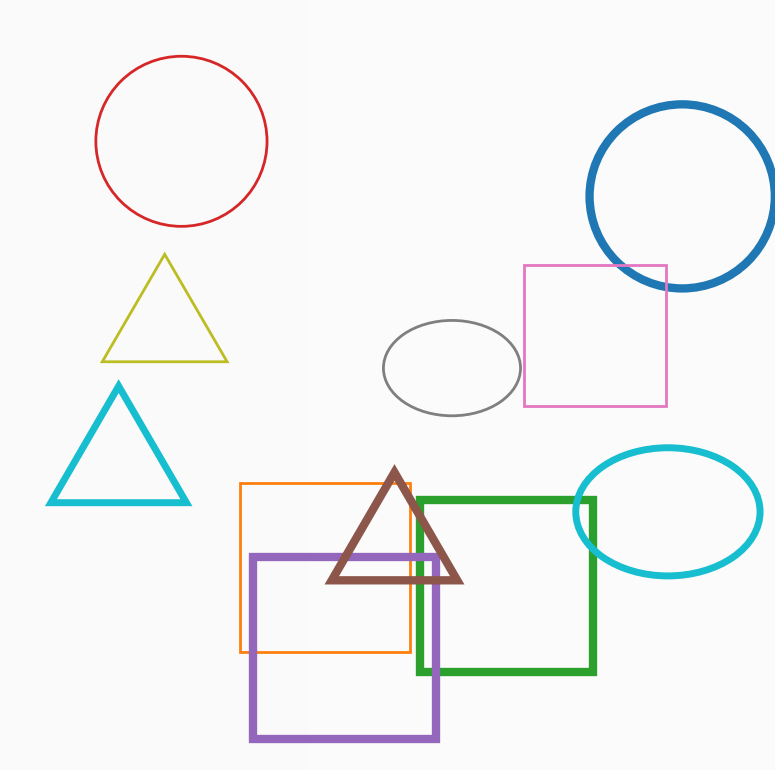[{"shape": "circle", "thickness": 3, "radius": 0.6, "center": [0.88, 0.745]}, {"shape": "square", "thickness": 1, "radius": 0.55, "center": [0.42, 0.263]}, {"shape": "square", "thickness": 3, "radius": 0.56, "center": [0.654, 0.239]}, {"shape": "circle", "thickness": 1, "radius": 0.55, "center": [0.234, 0.816]}, {"shape": "square", "thickness": 3, "radius": 0.59, "center": [0.445, 0.159]}, {"shape": "triangle", "thickness": 3, "radius": 0.47, "center": [0.509, 0.293]}, {"shape": "square", "thickness": 1, "radius": 0.46, "center": [0.768, 0.564]}, {"shape": "oval", "thickness": 1, "radius": 0.44, "center": [0.583, 0.522]}, {"shape": "triangle", "thickness": 1, "radius": 0.47, "center": [0.213, 0.577]}, {"shape": "oval", "thickness": 2.5, "radius": 0.59, "center": [0.862, 0.335]}, {"shape": "triangle", "thickness": 2.5, "radius": 0.5, "center": [0.153, 0.398]}]